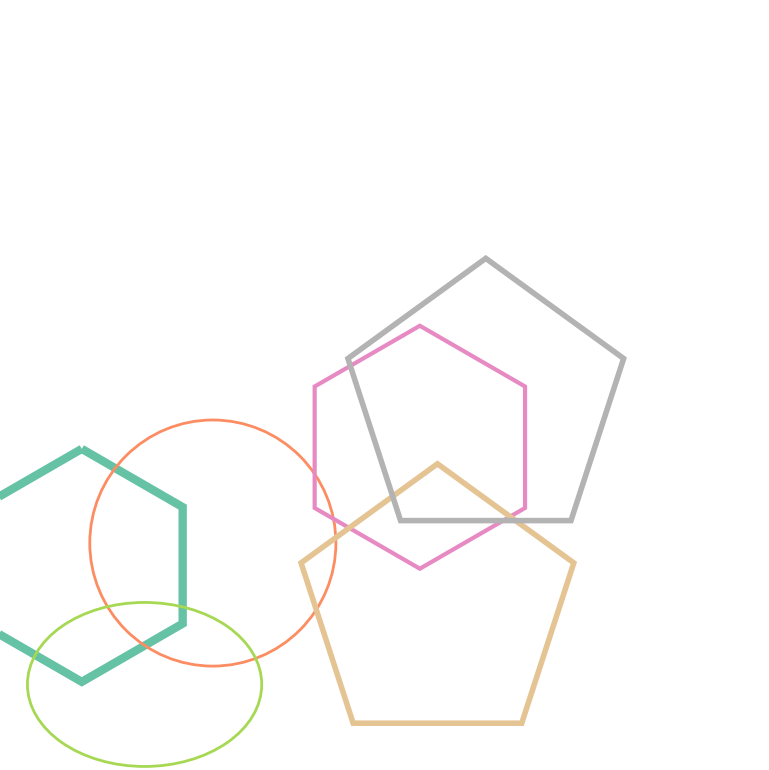[{"shape": "hexagon", "thickness": 3, "radius": 0.76, "center": [0.106, 0.266]}, {"shape": "circle", "thickness": 1, "radius": 0.8, "center": [0.276, 0.295]}, {"shape": "hexagon", "thickness": 1.5, "radius": 0.79, "center": [0.545, 0.419]}, {"shape": "oval", "thickness": 1, "radius": 0.76, "center": [0.188, 0.111]}, {"shape": "pentagon", "thickness": 2, "radius": 0.93, "center": [0.568, 0.211]}, {"shape": "pentagon", "thickness": 2, "radius": 0.94, "center": [0.631, 0.476]}]